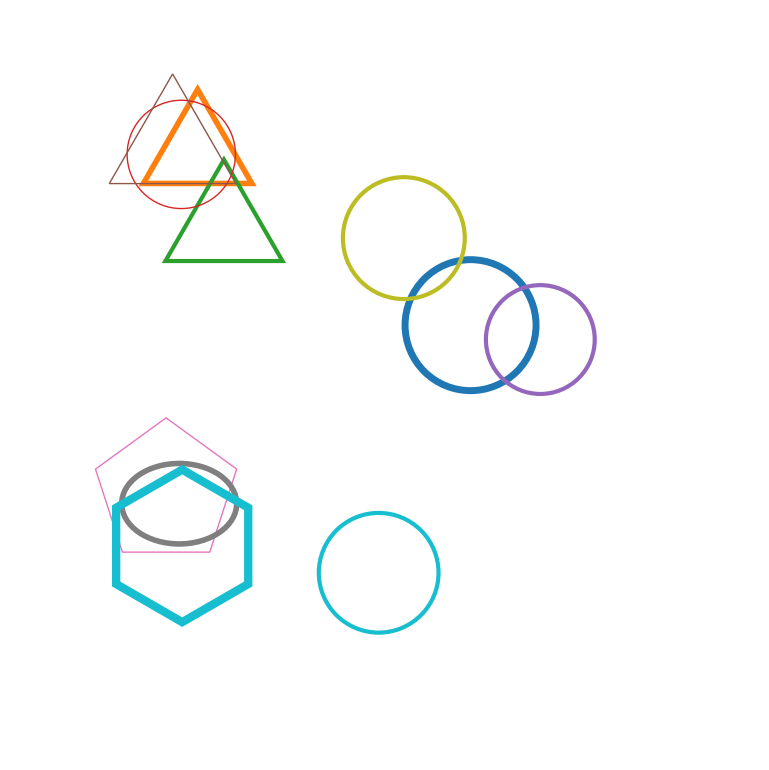[{"shape": "circle", "thickness": 2.5, "radius": 0.43, "center": [0.611, 0.578]}, {"shape": "triangle", "thickness": 2, "radius": 0.41, "center": [0.257, 0.802]}, {"shape": "triangle", "thickness": 1.5, "radius": 0.44, "center": [0.291, 0.705]}, {"shape": "circle", "thickness": 0.5, "radius": 0.35, "center": [0.235, 0.799]}, {"shape": "circle", "thickness": 1.5, "radius": 0.35, "center": [0.702, 0.559]}, {"shape": "triangle", "thickness": 0.5, "radius": 0.47, "center": [0.224, 0.809]}, {"shape": "pentagon", "thickness": 0.5, "radius": 0.48, "center": [0.216, 0.361]}, {"shape": "oval", "thickness": 2, "radius": 0.37, "center": [0.233, 0.346]}, {"shape": "circle", "thickness": 1.5, "radius": 0.4, "center": [0.524, 0.691]}, {"shape": "circle", "thickness": 1.5, "radius": 0.39, "center": [0.492, 0.256]}, {"shape": "hexagon", "thickness": 3, "radius": 0.5, "center": [0.237, 0.291]}]